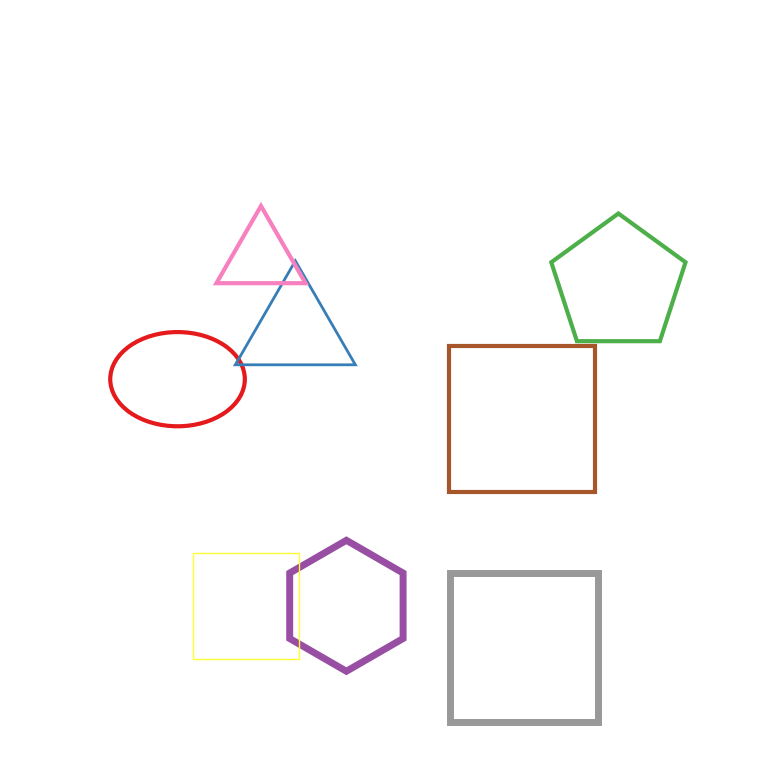[{"shape": "oval", "thickness": 1.5, "radius": 0.44, "center": [0.231, 0.508]}, {"shape": "triangle", "thickness": 1, "radius": 0.45, "center": [0.384, 0.571]}, {"shape": "pentagon", "thickness": 1.5, "radius": 0.46, "center": [0.803, 0.631]}, {"shape": "hexagon", "thickness": 2.5, "radius": 0.43, "center": [0.45, 0.213]}, {"shape": "square", "thickness": 0.5, "radius": 0.34, "center": [0.32, 0.212]}, {"shape": "square", "thickness": 1.5, "radius": 0.47, "center": [0.678, 0.456]}, {"shape": "triangle", "thickness": 1.5, "radius": 0.33, "center": [0.339, 0.666]}, {"shape": "square", "thickness": 2.5, "radius": 0.48, "center": [0.681, 0.159]}]